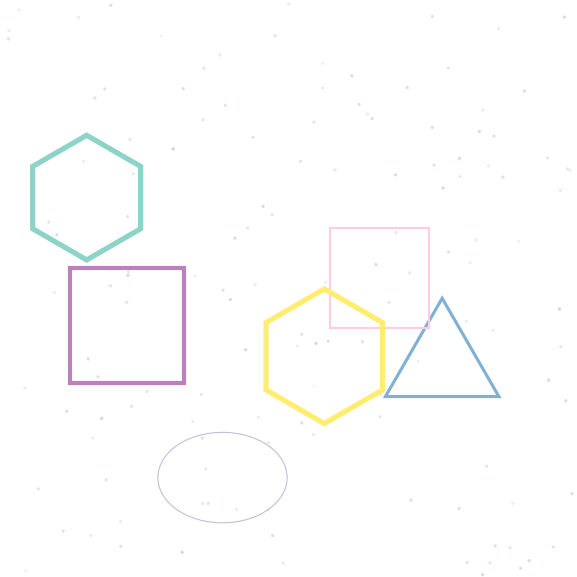[{"shape": "hexagon", "thickness": 2.5, "radius": 0.54, "center": [0.15, 0.657]}, {"shape": "oval", "thickness": 0.5, "radius": 0.56, "center": [0.385, 0.172]}, {"shape": "triangle", "thickness": 1.5, "radius": 0.57, "center": [0.766, 0.369]}, {"shape": "square", "thickness": 1, "radius": 0.43, "center": [0.657, 0.518]}, {"shape": "square", "thickness": 2, "radius": 0.5, "center": [0.22, 0.436]}, {"shape": "hexagon", "thickness": 2.5, "radius": 0.58, "center": [0.562, 0.382]}]